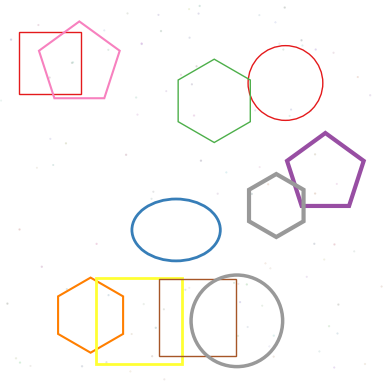[{"shape": "square", "thickness": 1, "radius": 0.4, "center": [0.131, 0.836]}, {"shape": "circle", "thickness": 1, "radius": 0.49, "center": [0.741, 0.784]}, {"shape": "oval", "thickness": 2, "radius": 0.57, "center": [0.457, 0.403]}, {"shape": "hexagon", "thickness": 1, "radius": 0.54, "center": [0.556, 0.738]}, {"shape": "pentagon", "thickness": 3, "radius": 0.52, "center": [0.845, 0.55]}, {"shape": "hexagon", "thickness": 1.5, "radius": 0.49, "center": [0.235, 0.181]}, {"shape": "square", "thickness": 2, "radius": 0.56, "center": [0.36, 0.167]}, {"shape": "square", "thickness": 1, "radius": 0.5, "center": [0.513, 0.176]}, {"shape": "pentagon", "thickness": 1.5, "radius": 0.55, "center": [0.206, 0.834]}, {"shape": "hexagon", "thickness": 3, "radius": 0.41, "center": [0.718, 0.466]}, {"shape": "circle", "thickness": 2.5, "radius": 0.59, "center": [0.615, 0.167]}]